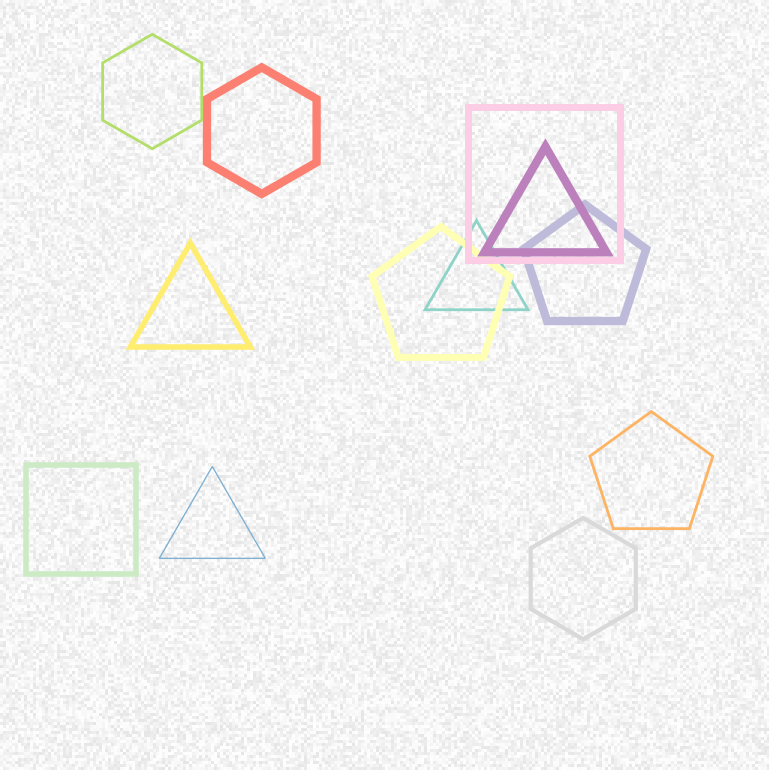[{"shape": "triangle", "thickness": 1, "radius": 0.39, "center": [0.619, 0.636]}, {"shape": "pentagon", "thickness": 2.5, "radius": 0.47, "center": [0.573, 0.612]}, {"shape": "pentagon", "thickness": 3, "radius": 0.42, "center": [0.76, 0.651]}, {"shape": "hexagon", "thickness": 3, "radius": 0.41, "center": [0.34, 0.83]}, {"shape": "triangle", "thickness": 0.5, "radius": 0.4, "center": [0.276, 0.315]}, {"shape": "pentagon", "thickness": 1, "radius": 0.42, "center": [0.846, 0.381]}, {"shape": "hexagon", "thickness": 1, "radius": 0.37, "center": [0.198, 0.881]}, {"shape": "square", "thickness": 2.5, "radius": 0.5, "center": [0.706, 0.762]}, {"shape": "hexagon", "thickness": 1.5, "radius": 0.39, "center": [0.757, 0.249]}, {"shape": "triangle", "thickness": 3, "radius": 0.46, "center": [0.708, 0.718]}, {"shape": "square", "thickness": 2, "radius": 0.36, "center": [0.105, 0.325]}, {"shape": "triangle", "thickness": 2, "radius": 0.45, "center": [0.247, 0.594]}]